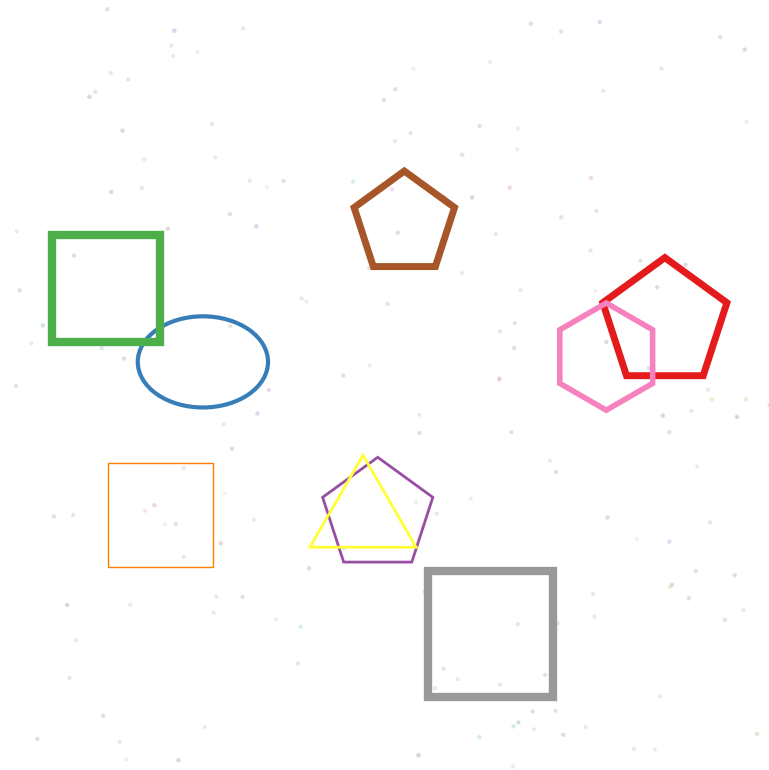[{"shape": "pentagon", "thickness": 2.5, "radius": 0.42, "center": [0.863, 0.581]}, {"shape": "oval", "thickness": 1.5, "radius": 0.42, "center": [0.264, 0.53]}, {"shape": "square", "thickness": 3, "radius": 0.35, "center": [0.138, 0.625]}, {"shape": "pentagon", "thickness": 1, "radius": 0.38, "center": [0.491, 0.331]}, {"shape": "square", "thickness": 0.5, "radius": 0.34, "center": [0.208, 0.331]}, {"shape": "triangle", "thickness": 1, "radius": 0.4, "center": [0.471, 0.329]}, {"shape": "pentagon", "thickness": 2.5, "radius": 0.34, "center": [0.525, 0.709]}, {"shape": "hexagon", "thickness": 2, "radius": 0.35, "center": [0.787, 0.537]}, {"shape": "square", "thickness": 3, "radius": 0.41, "center": [0.637, 0.177]}]